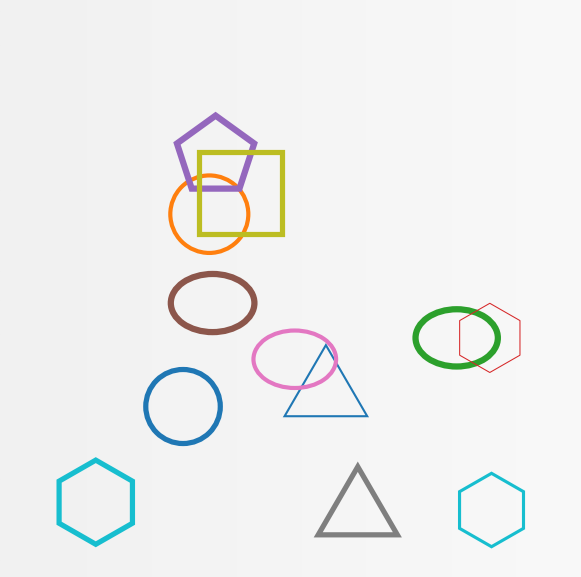[{"shape": "triangle", "thickness": 1, "radius": 0.41, "center": [0.561, 0.319]}, {"shape": "circle", "thickness": 2.5, "radius": 0.32, "center": [0.315, 0.295]}, {"shape": "circle", "thickness": 2, "radius": 0.34, "center": [0.36, 0.628]}, {"shape": "oval", "thickness": 3, "radius": 0.35, "center": [0.786, 0.414]}, {"shape": "hexagon", "thickness": 0.5, "radius": 0.3, "center": [0.843, 0.414]}, {"shape": "pentagon", "thickness": 3, "radius": 0.35, "center": [0.371, 0.729]}, {"shape": "oval", "thickness": 3, "radius": 0.36, "center": [0.366, 0.474]}, {"shape": "oval", "thickness": 2, "radius": 0.36, "center": [0.507, 0.377]}, {"shape": "triangle", "thickness": 2.5, "radius": 0.39, "center": [0.616, 0.112]}, {"shape": "square", "thickness": 2.5, "radius": 0.36, "center": [0.414, 0.665]}, {"shape": "hexagon", "thickness": 2.5, "radius": 0.36, "center": [0.165, 0.13]}, {"shape": "hexagon", "thickness": 1.5, "radius": 0.32, "center": [0.846, 0.116]}]